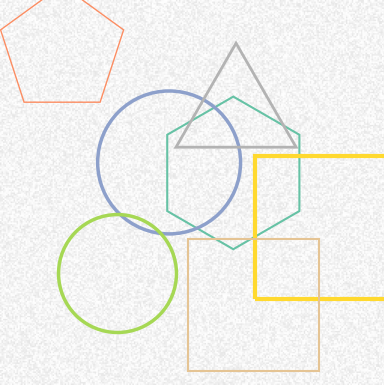[{"shape": "hexagon", "thickness": 1.5, "radius": 0.99, "center": [0.606, 0.551]}, {"shape": "pentagon", "thickness": 1, "radius": 0.84, "center": [0.161, 0.87]}, {"shape": "circle", "thickness": 2.5, "radius": 0.93, "center": [0.439, 0.578]}, {"shape": "circle", "thickness": 2.5, "radius": 0.77, "center": [0.305, 0.29]}, {"shape": "square", "thickness": 3, "radius": 0.93, "center": [0.849, 0.409]}, {"shape": "square", "thickness": 1.5, "radius": 0.85, "center": [0.658, 0.208]}, {"shape": "triangle", "thickness": 2, "radius": 0.9, "center": [0.613, 0.708]}]